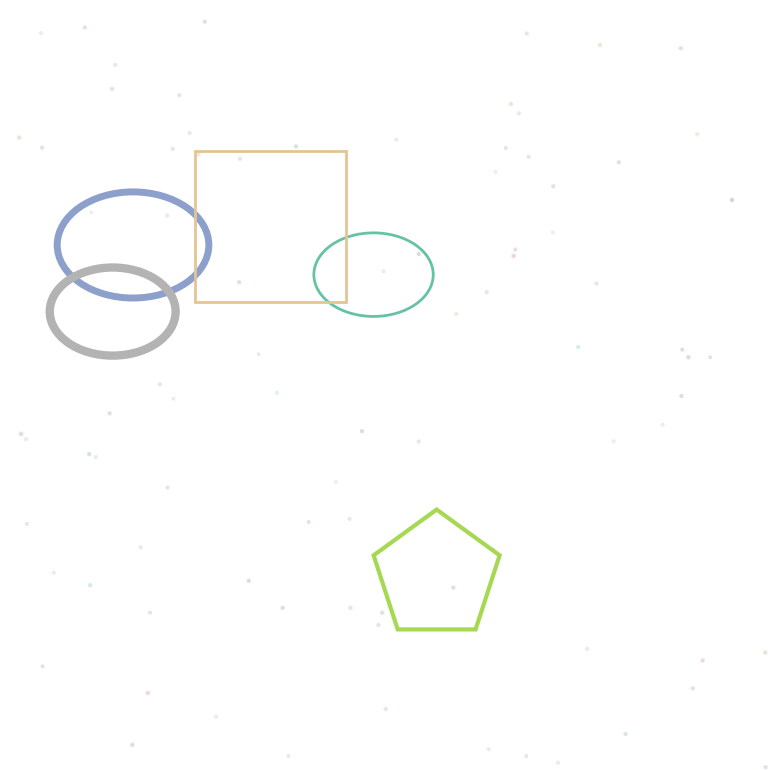[{"shape": "oval", "thickness": 1, "radius": 0.39, "center": [0.485, 0.643]}, {"shape": "oval", "thickness": 2.5, "radius": 0.49, "center": [0.173, 0.682]}, {"shape": "pentagon", "thickness": 1.5, "radius": 0.43, "center": [0.567, 0.252]}, {"shape": "square", "thickness": 1, "radius": 0.49, "center": [0.351, 0.706]}, {"shape": "oval", "thickness": 3, "radius": 0.41, "center": [0.146, 0.595]}]